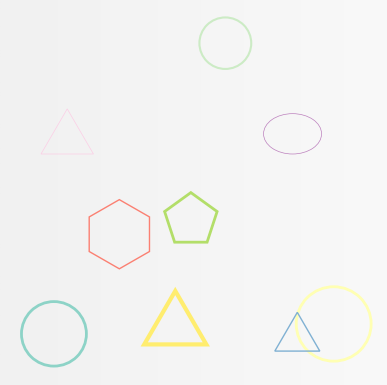[{"shape": "circle", "thickness": 2, "radius": 0.42, "center": [0.139, 0.133]}, {"shape": "circle", "thickness": 2, "radius": 0.48, "center": [0.861, 0.159]}, {"shape": "hexagon", "thickness": 1, "radius": 0.45, "center": [0.308, 0.392]}, {"shape": "triangle", "thickness": 1, "radius": 0.34, "center": [0.767, 0.122]}, {"shape": "pentagon", "thickness": 2, "radius": 0.36, "center": [0.493, 0.429]}, {"shape": "triangle", "thickness": 0.5, "radius": 0.39, "center": [0.173, 0.639]}, {"shape": "oval", "thickness": 0.5, "radius": 0.37, "center": [0.755, 0.652]}, {"shape": "circle", "thickness": 1.5, "radius": 0.33, "center": [0.581, 0.888]}, {"shape": "triangle", "thickness": 3, "radius": 0.46, "center": [0.452, 0.152]}]